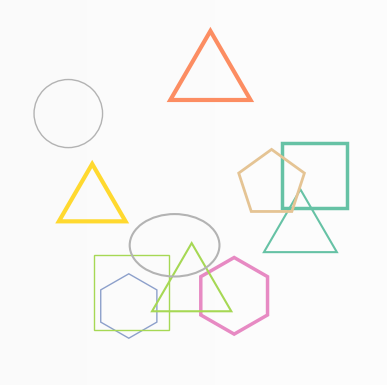[{"shape": "triangle", "thickness": 1.5, "radius": 0.54, "center": [0.775, 0.399]}, {"shape": "square", "thickness": 2.5, "radius": 0.42, "center": [0.811, 0.545]}, {"shape": "triangle", "thickness": 3, "radius": 0.6, "center": [0.543, 0.8]}, {"shape": "hexagon", "thickness": 1, "radius": 0.42, "center": [0.332, 0.205]}, {"shape": "hexagon", "thickness": 2.5, "radius": 0.5, "center": [0.604, 0.232]}, {"shape": "triangle", "thickness": 1.5, "radius": 0.59, "center": [0.495, 0.251]}, {"shape": "square", "thickness": 1, "radius": 0.48, "center": [0.34, 0.24]}, {"shape": "triangle", "thickness": 3, "radius": 0.5, "center": [0.238, 0.475]}, {"shape": "pentagon", "thickness": 2, "radius": 0.45, "center": [0.701, 0.523]}, {"shape": "oval", "thickness": 1.5, "radius": 0.58, "center": [0.451, 0.363]}, {"shape": "circle", "thickness": 1, "radius": 0.44, "center": [0.176, 0.705]}]